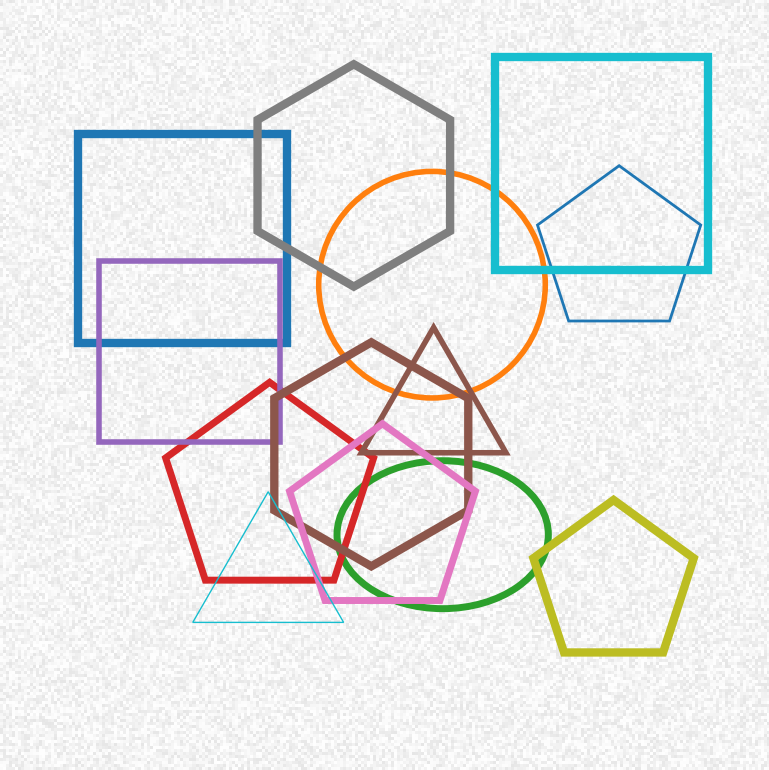[{"shape": "pentagon", "thickness": 1, "radius": 0.56, "center": [0.804, 0.673]}, {"shape": "square", "thickness": 3, "radius": 0.68, "center": [0.237, 0.69]}, {"shape": "circle", "thickness": 2, "radius": 0.74, "center": [0.561, 0.63]}, {"shape": "oval", "thickness": 2.5, "radius": 0.69, "center": [0.575, 0.306]}, {"shape": "pentagon", "thickness": 2.5, "radius": 0.71, "center": [0.35, 0.361]}, {"shape": "square", "thickness": 2, "radius": 0.59, "center": [0.247, 0.543]}, {"shape": "triangle", "thickness": 2, "radius": 0.54, "center": [0.563, 0.466]}, {"shape": "hexagon", "thickness": 3, "radius": 0.73, "center": [0.482, 0.41]}, {"shape": "pentagon", "thickness": 2.5, "radius": 0.63, "center": [0.497, 0.323]}, {"shape": "hexagon", "thickness": 3, "radius": 0.72, "center": [0.46, 0.772]}, {"shape": "pentagon", "thickness": 3, "radius": 0.55, "center": [0.797, 0.241]}, {"shape": "square", "thickness": 3, "radius": 0.69, "center": [0.781, 0.788]}, {"shape": "triangle", "thickness": 0.5, "radius": 0.57, "center": [0.348, 0.248]}]